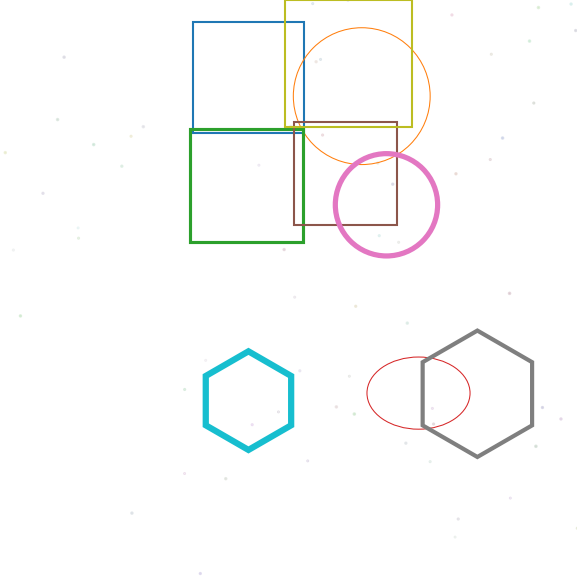[{"shape": "square", "thickness": 1, "radius": 0.48, "center": [0.43, 0.865]}, {"shape": "circle", "thickness": 0.5, "radius": 0.59, "center": [0.626, 0.833]}, {"shape": "square", "thickness": 1.5, "radius": 0.49, "center": [0.427, 0.678]}, {"shape": "oval", "thickness": 0.5, "radius": 0.45, "center": [0.725, 0.318]}, {"shape": "square", "thickness": 1, "radius": 0.45, "center": [0.598, 0.699]}, {"shape": "circle", "thickness": 2.5, "radius": 0.44, "center": [0.669, 0.645]}, {"shape": "hexagon", "thickness": 2, "radius": 0.55, "center": [0.827, 0.317]}, {"shape": "square", "thickness": 1, "radius": 0.55, "center": [0.603, 0.889]}, {"shape": "hexagon", "thickness": 3, "radius": 0.43, "center": [0.43, 0.305]}]